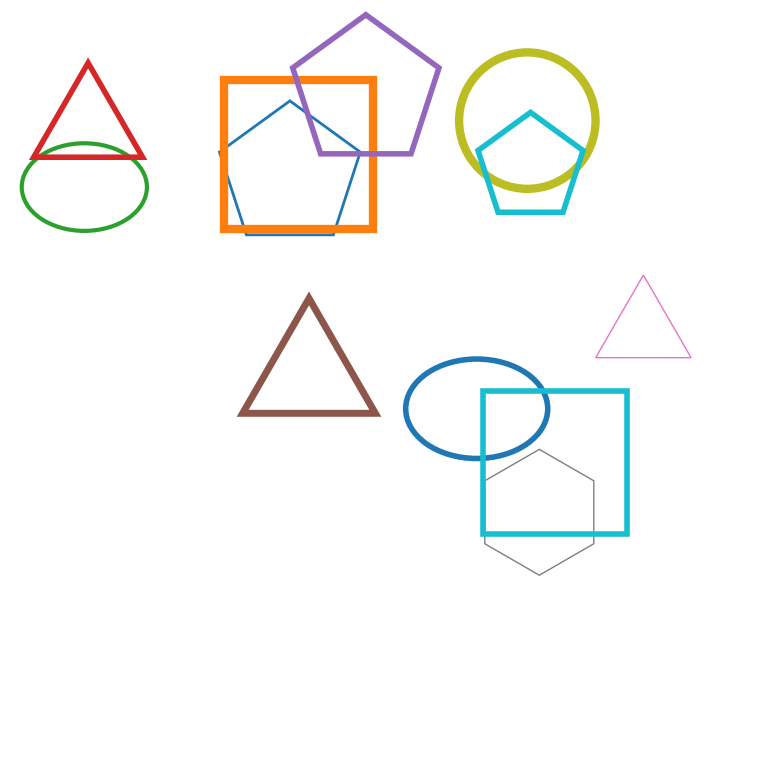[{"shape": "pentagon", "thickness": 1, "radius": 0.48, "center": [0.376, 0.773]}, {"shape": "oval", "thickness": 2, "radius": 0.46, "center": [0.619, 0.469]}, {"shape": "square", "thickness": 3, "radius": 0.48, "center": [0.387, 0.799]}, {"shape": "oval", "thickness": 1.5, "radius": 0.41, "center": [0.11, 0.757]}, {"shape": "triangle", "thickness": 2, "radius": 0.41, "center": [0.114, 0.837]}, {"shape": "pentagon", "thickness": 2, "radius": 0.5, "center": [0.475, 0.881]}, {"shape": "triangle", "thickness": 2.5, "radius": 0.5, "center": [0.401, 0.513]}, {"shape": "triangle", "thickness": 0.5, "radius": 0.36, "center": [0.836, 0.571]}, {"shape": "hexagon", "thickness": 0.5, "radius": 0.41, "center": [0.7, 0.335]}, {"shape": "circle", "thickness": 3, "radius": 0.44, "center": [0.685, 0.843]}, {"shape": "pentagon", "thickness": 2, "radius": 0.36, "center": [0.689, 0.782]}, {"shape": "square", "thickness": 2, "radius": 0.46, "center": [0.721, 0.399]}]